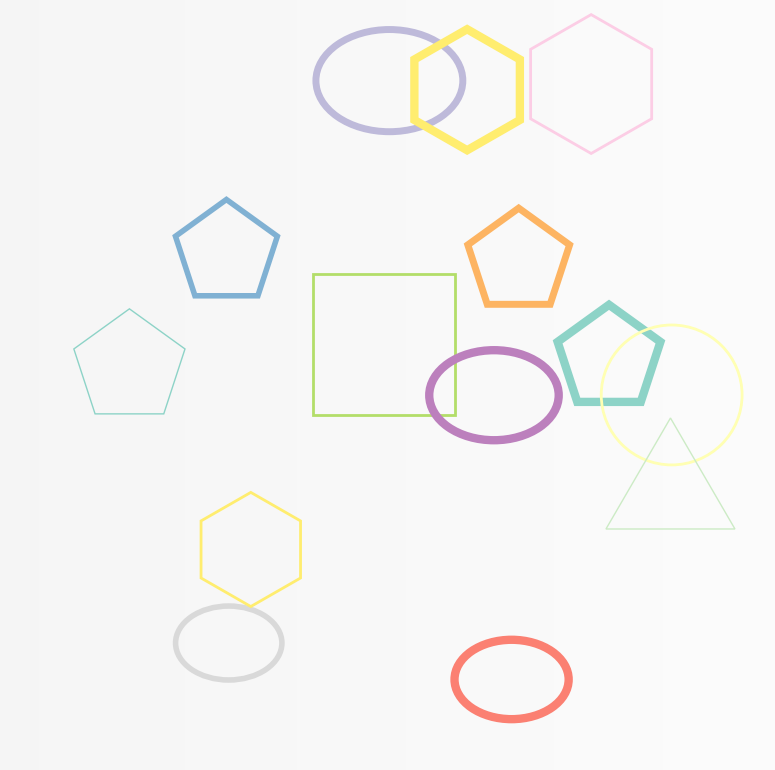[{"shape": "pentagon", "thickness": 0.5, "radius": 0.38, "center": [0.167, 0.524]}, {"shape": "pentagon", "thickness": 3, "radius": 0.35, "center": [0.786, 0.534]}, {"shape": "circle", "thickness": 1, "radius": 0.45, "center": [0.867, 0.487]}, {"shape": "oval", "thickness": 2.5, "radius": 0.47, "center": [0.502, 0.895]}, {"shape": "oval", "thickness": 3, "radius": 0.37, "center": [0.66, 0.118]}, {"shape": "pentagon", "thickness": 2, "radius": 0.35, "center": [0.292, 0.672]}, {"shape": "pentagon", "thickness": 2.5, "radius": 0.35, "center": [0.669, 0.661]}, {"shape": "square", "thickness": 1, "radius": 0.46, "center": [0.495, 0.553]}, {"shape": "hexagon", "thickness": 1, "radius": 0.45, "center": [0.763, 0.891]}, {"shape": "oval", "thickness": 2, "radius": 0.34, "center": [0.295, 0.165]}, {"shape": "oval", "thickness": 3, "radius": 0.42, "center": [0.637, 0.487]}, {"shape": "triangle", "thickness": 0.5, "radius": 0.48, "center": [0.865, 0.361]}, {"shape": "hexagon", "thickness": 3, "radius": 0.39, "center": [0.603, 0.883]}, {"shape": "hexagon", "thickness": 1, "radius": 0.37, "center": [0.324, 0.286]}]